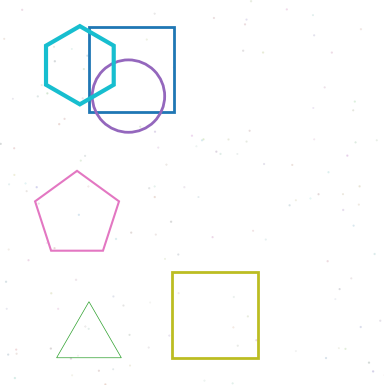[{"shape": "square", "thickness": 2, "radius": 0.56, "center": [0.342, 0.82]}, {"shape": "triangle", "thickness": 0.5, "radius": 0.49, "center": [0.231, 0.119]}, {"shape": "circle", "thickness": 2, "radius": 0.47, "center": [0.334, 0.75]}, {"shape": "pentagon", "thickness": 1.5, "radius": 0.57, "center": [0.2, 0.442]}, {"shape": "square", "thickness": 2, "radius": 0.56, "center": [0.558, 0.182]}, {"shape": "hexagon", "thickness": 3, "radius": 0.51, "center": [0.207, 0.831]}]